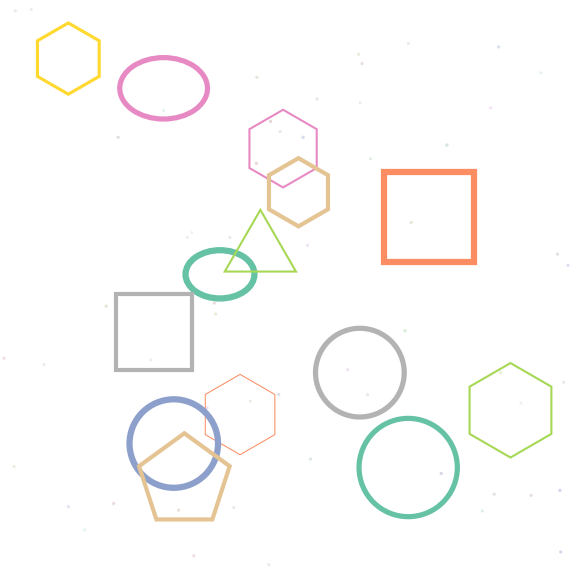[{"shape": "circle", "thickness": 2.5, "radius": 0.43, "center": [0.707, 0.19]}, {"shape": "oval", "thickness": 3, "radius": 0.3, "center": [0.381, 0.524]}, {"shape": "square", "thickness": 3, "radius": 0.39, "center": [0.742, 0.624]}, {"shape": "hexagon", "thickness": 0.5, "radius": 0.35, "center": [0.416, 0.281]}, {"shape": "circle", "thickness": 3, "radius": 0.38, "center": [0.301, 0.231]}, {"shape": "oval", "thickness": 2.5, "radius": 0.38, "center": [0.283, 0.846]}, {"shape": "hexagon", "thickness": 1, "radius": 0.34, "center": [0.49, 0.742]}, {"shape": "triangle", "thickness": 1, "radius": 0.36, "center": [0.451, 0.565]}, {"shape": "hexagon", "thickness": 1, "radius": 0.41, "center": [0.884, 0.289]}, {"shape": "hexagon", "thickness": 1.5, "radius": 0.31, "center": [0.118, 0.898]}, {"shape": "pentagon", "thickness": 2, "radius": 0.41, "center": [0.319, 0.166]}, {"shape": "hexagon", "thickness": 2, "radius": 0.3, "center": [0.517, 0.666]}, {"shape": "circle", "thickness": 2.5, "radius": 0.38, "center": [0.623, 0.354]}, {"shape": "square", "thickness": 2, "radius": 0.33, "center": [0.266, 0.425]}]